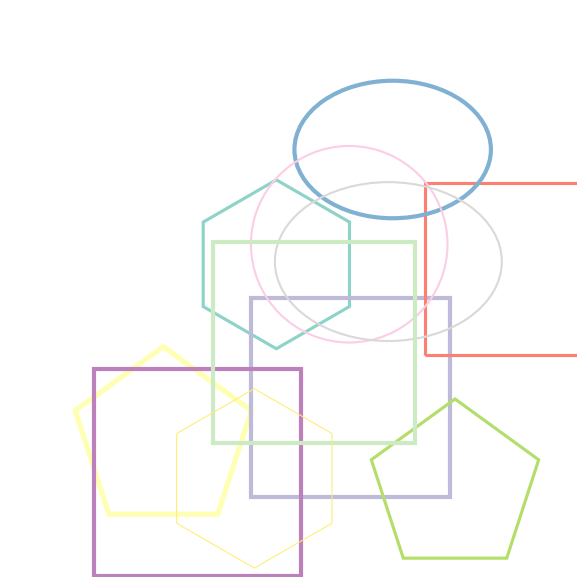[{"shape": "hexagon", "thickness": 1.5, "radius": 0.73, "center": [0.479, 0.541]}, {"shape": "pentagon", "thickness": 2.5, "radius": 0.8, "center": [0.283, 0.239]}, {"shape": "square", "thickness": 2, "radius": 0.86, "center": [0.607, 0.311]}, {"shape": "square", "thickness": 1.5, "radius": 0.74, "center": [0.884, 0.533]}, {"shape": "oval", "thickness": 2, "radius": 0.85, "center": [0.68, 0.74]}, {"shape": "pentagon", "thickness": 1.5, "radius": 0.76, "center": [0.788, 0.156]}, {"shape": "circle", "thickness": 1, "radius": 0.85, "center": [0.605, 0.576]}, {"shape": "oval", "thickness": 1, "radius": 0.98, "center": [0.672, 0.546]}, {"shape": "square", "thickness": 2, "radius": 0.9, "center": [0.342, 0.181]}, {"shape": "square", "thickness": 2, "radius": 0.87, "center": [0.543, 0.406]}, {"shape": "hexagon", "thickness": 0.5, "radius": 0.78, "center": [0.44, 0.171]}]